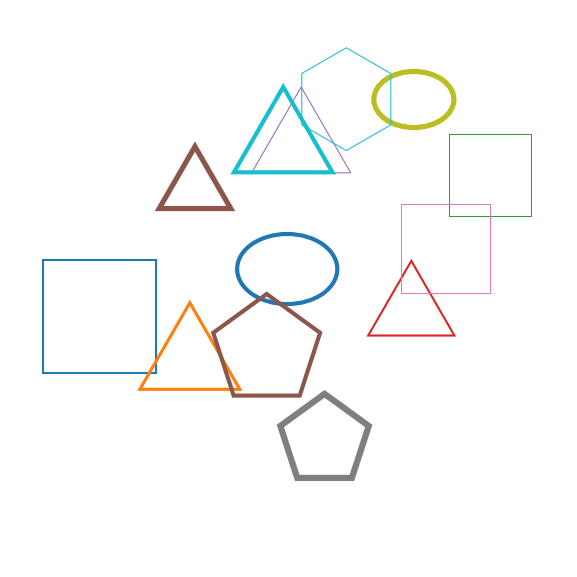[{"shape": "oval", "thickness": 2, "radius": 0.43, "center": [0.497, 0.533]}, {"shape": "square", "thickness": 1, "radius": 0.49, "center": [0.172, 0.451]}, {"shape": "triangle", "thickness": 1.5, "radius": 0.5, "center": [0.329, 0.375]}, {"shape": "square", "thickness": 0.5, "radius": 0.36, "center": [0.848, 0.696]}, {"shape": "triangle", "thickness": 1, "radius": 0.43, "center": [0.712, 0.461]}, {"shape": "triangle", "thickness": 0.5, "radius": 0.5, "center": [0.522, 0.749]}, {"shape": "triangle", "thickness": 2.5, "radius": 0.36, "center": [0.338, 0.674]}, {"shape": "pentagon", "thickness": 2, "radius": 0.49, "center": [0.462, 0.393]}, {"shape": "square", "thickness": 0.5, "radius": 0.39, "center": [0.771, 0.568]}, {"shape": "pentagon", "thickness": 3, "radius": 0.4, "center": [0.562, 0.237]}, {"shape": "oval", "thickness": 2.5, "radius": 0.35, "center": [0.717, 0.827]}, {"shape": "triangle", "thickness": 2, "radius": 0.49, "center": [0.49, 0.75]}, {"shape": "hexagon", "thickness": 0.5, "radius": 0.44, "center": [0.6, 0.827]}]